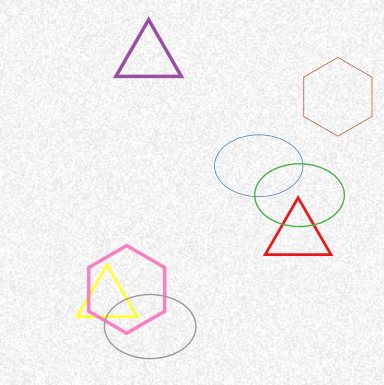[{"shape": "triangle", "thickness": 2, "radius": 0.49, "center": [0.774, 0.388]}, {"shape": "oval", "thickness": 0.5, "radius": 0.57, "center": [0.672, 0.569]}, {"shape": "oval", "thickness": 1, "radius": 0.58, "center": [0.778, 0.493]}, {"shape": "triangle", "thickness": 2.5, "radius": 0.49, "center": [0.386, 0.851]}, {"shape": "triangle", "thickness": 2, "radius": 0.45, "center": [0.278, 0.222]}, {"shape": "hexagon", "thickness": 0.5, "radius": 0.51, "center": [0.878, 0.749]}, {"shape": "hexagon", "thickness": 2.5, "radius": 0.57, "center": [0.329, 0.248]}, {"shape": "oval", "thickness": 1, "radius": 0.59, "center": [0.39, 0.152]}]